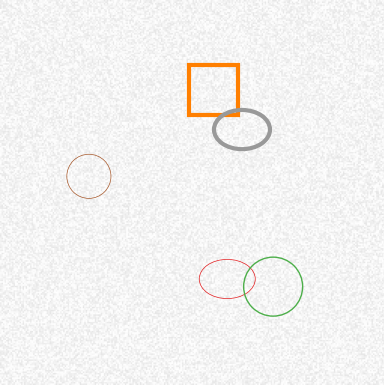[{"shape": "oval", "thickness": 0.5, "radius": 0.36, "center": [0.59, 0.275]}, {"shape": "circle", "thickness": 1, "radius": 0.38, "center": [0.709, 0.255]}, {"shape": "square", "thickness": 3, "radius": 0.32, "center": [0.555, 0.766]}, {"shape": "circle", "thickness": 0.5, "radius": 0.29, "center": [0.231, 0.542]}, {"shape": "oval", "thickness": 3, "radius": 0.36, "center": [0.629, 0.663]}]